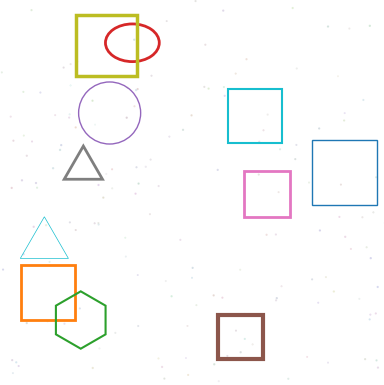[{"shape": "square", "thickness": 1, "radius": 0.42, "center": [0.895, 0.552]}, {"shape": "square", "thickness": 2, "radius": 0.35, "center": [0.126, 0.24]}, {"shape": "hexagon", "thickness": 1.5, "radius": 0.37, "center": [0.21, 0.169]}, {"shape": "oval", "thickness": 2, "radius": 0.35, "center": [0.344, 0.889]}, {"shape": "circle", "thickness": 1, "radius": 0.4, "center": [0.285, 0.707]}, {"shape": "square", "thickness": 3, "radius": 0.29, "center": [0.625, 0.126]}, {"shape": "square", "thickness": 2, "radius": 0.3, "center": [0.694, 0.495]}, {"shape": "triangle", "thickness": 2, "radius": 0.29, "center": [0.216, 0.563]}, {"shape": "square", "thickness": 2.5, "radius": 0.4, "center": [0.277, 0.882]}, {"shape": "triangle", "thickness": 0.5, "radius": 0.36, "center": [0.115, 0.365]}, {"shape": "square", "thickness": 1.5, "radius": 0.35, "center": [0.662, 0.699]}]